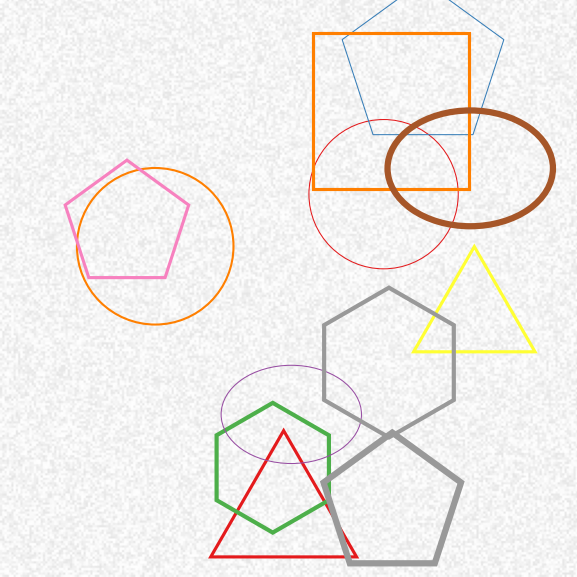[{"shape": "circle", "thickness": 0.5, "radius": 0.65, "center": [0.664, 0.663]}, {"shape": "triangle", "thickness": 1.5, "radius": 0.73, "center": [0.491, 0.108]}, {"shape": "pentagon", "thickness": 0.5, "radius": 0.74, "center": [0.732, 0.885]}, {"shape": "hexagon", "thickness": 2, "radius": 0.56, "center": [0.472, 0.189]}, {"shape": "oval", "thickness": 0.5, "radius": 0.61, "center": [0.504, 0.282]}, {"shape": "square", "thickness": 1.5, "radius": 0.68, "center": [0.677, 0.807]}, {"shape": "circle", "thickness": 1, "radius": 0.68, "center": [0.269, 0.573]}, {"shape": "triangle", "thickness": 1.5, "radius": 0.61, "center": [0.821, 0.451]}, {"shape": "oval", "thickness": 3, "radius": 0.72, "center": [0.814, 0.708]}, {"shape": "pentagon", "thickness": 1.5, "radius": 0.56, "center": [0.22, 0.609]}, {"shape": "hexagon", "thickness": 2, "radius": 0.65, "center": [0.674, 0.371]}, {"shape": "pentagon", "thickness": 3, "radius": 0.63, "center": [0.679, 0.125]}]